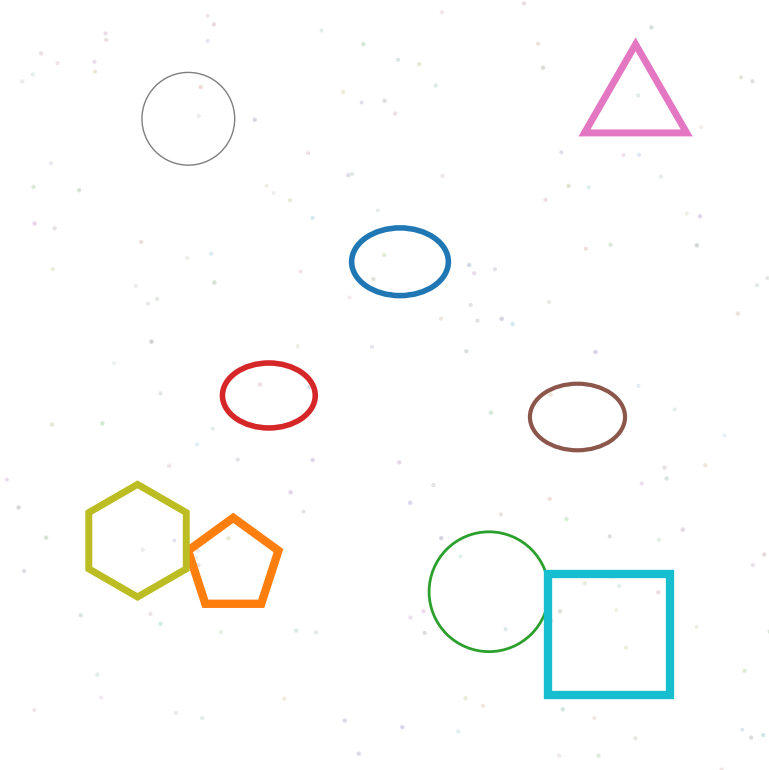[{"shape": "oval", "thickness": 2, "radius": 0.31, "center": [0.519, 0.66]}, {"shape": "pentagon", "thickness": 3, "radius": 0.31, "center": [0.303, 0.266]}, {"shape": "circle", "thickness": 1, "radius": 0.39, "center": [0.635, 0.232]}, {"shape": "oval", "thickness": 2, "radius": 0.3, "center": [0.349, 0.486]}, {"shape": "oval", "thickness": 1.5, "radius": 0.31, "center": [0.75, 0.458]}, {"shape": "triangle", "thickness": 2.5, "radius": 0.38, "center": [0.825, 0.866]}, {"shape": "circle", "thickness": 0.5, "radius": 0.3, "center": [0.245, 0.846]}, {"shape": "hexagon", "thickness": 2.5, "radius": 0.37, "center": [0.179, 0.298]}, {"shape": "square", "thickness": 3, "radius": 0.39, "center": [0.791, 0.176]}]